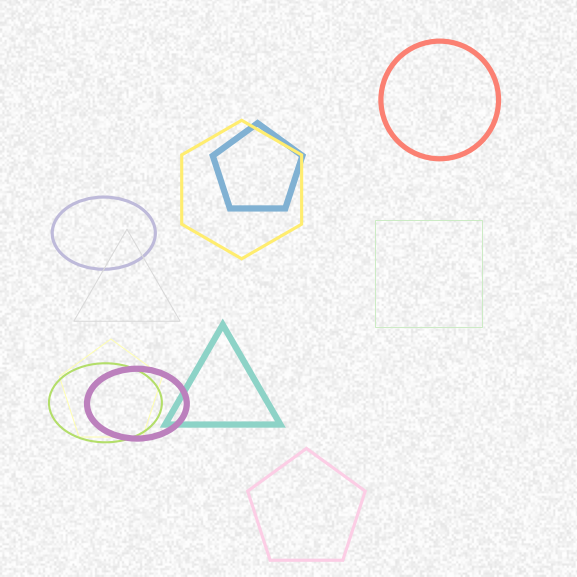[{"shape": "triangle", "thickness": 3, "radius": 0.58, "center": [0.386, 0.322]}, {"shape": "pentagon", "thickness": 0.5, "radius": 0.47, "center": [0.192, 0.318]}, {"shape": "oval", "thickness": 1.5, "radius": 0.45, "center": [0.18, 0.595]}, {"shape": "circle", "thickness": 2.5, "radius": 0.51, "center": [0.761, 0.826]}, {"shape": "pentagon", "thickness": 3, "radius": 0.41, "center": [0.446, 0.704]}, {"shape": "oval", "thickness": 1, "radius": 0.49, "center": [0.183, 0.302]}, {"shape": "pentagon", "thickness": 1.5, "radius": 0.54, "center": [0.531, 0.116]}, {"shape": "triangle", "thickness": 0.5, "radius": 0.53, "center": [0.22, 0.496]}, {"shape": "oval", "thickness": 3, "radius": 0.43, "center": [0.237, 0.3]}, {"shape": "square", "thickness": 0.5, "radius": 0.46, "center": [0.742, 0.525]}, {"shape": "hexagon", "thickness": 1.5, "radius": 0.6, "center": [0.418, 0.671]}]